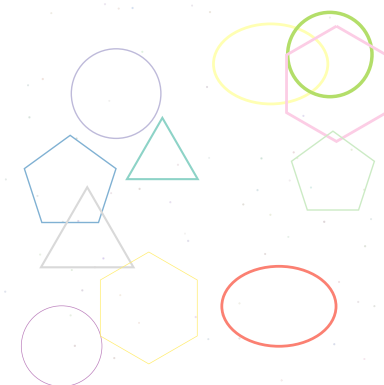[{"shape": "triangle", "thickness": 1.5, "radius": 0.53, "center": [0.422, 0.588]}, {"shape": "oval", "thickness": 2, "radius": 0.74, "center": [0.703, 0.834]}, {"shape": "circle", "thickness": 1, "radius": 0.58, "center": [0.302, 0.757]}, {"shape": "oval", "thickness": 2, "radius": 0.74, "center": [0.724, 0.204]}, {"shape": "pentagon", "thickness": 1, "radius": 0.63, "center": [0.182, 0.523]}, {"shape": "circle", "thickness": 2.5, "radius": 0.55, "center": [0.857, 0.858]}, {"shape": "hexagon", "thickness": 2, "radius": 0.75, "center": [0.874, 0.782]}, {"shape": "triangle", "thickness": 1.5, "radius": 0.69, "center": [0.227, 0.375]}, {"shape": "circle", "thickness": 0.5, "radius": 0.52, "center": [0.16, 0.101]}, {"shape": "pentagon", "thickness": 1, "radius": 0.57, "center": [0.865, 0.546]}, {"shape": "hexagon", "thickness": 0.5, "radius": 0.73, "center": [0.386, 0.2]}]